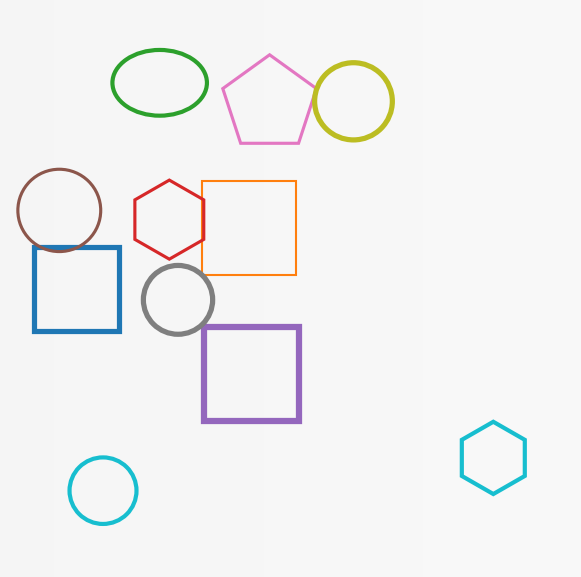[{"shape": "square", "thickness": 2.5, "radius": 0.36, "center": [0.132, 0.499]}, {"shape": "square", "thickness": 1, "radius": 0.4, "center": [0.428, 0.604]}, {"shape": "oval", "thickness": 2, "radius": 0.41, "center": [0.275, 0.856]}, {"shape": "hexagon", "thickness": 1.5, "radius": 0.34, "center": [0.291, 0.619]}, {"shape": "square", "thickness": 3, "radius": 0.41, "center": [0.432, 0.351]}, {"shape": "circle", "thickness": 1.5, "radius": 0.36, "center": [0.102, 0.635]}, {"shape": "pentagon", "thickness": 1.5, "radius": 0.42, "center": [0.464, 0.82]}, {"shape": "circle", "thickness": 2.5, "radius": 0.3, "center": [0.306, 0.48]}, {"shape": "circle", "thickness": 2.5, "radius": 0.33, "center": [0.608, 0.824]}, {"shape": "circle", "thickness": 2, "radius": 0.29, "center": [0.177, 0.149]}, {"shape": "hexagon", "thickness": 2, "radius": 0.31, "center": [0.849, 0.206]}]